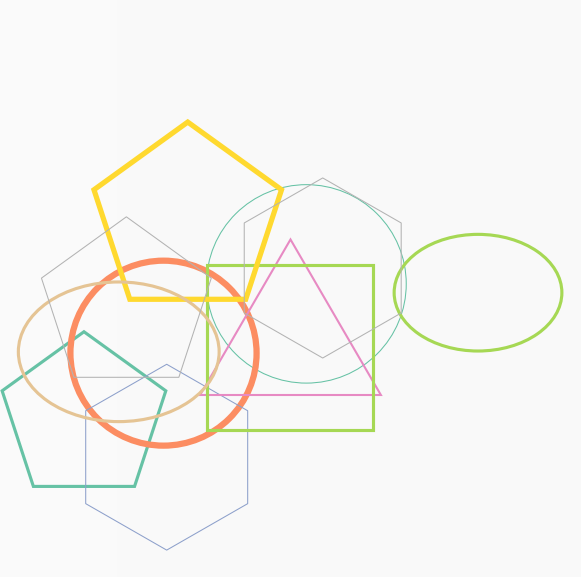[{"shape": "circle", "thickness": 0.5, "radius": 0.86, "center": [0.527, 0.508]}, {"shape": "pentagon", "thickness": 1.5, "radius": 0.74, "center": [0.144, 0.277]}, {"shape": "circle", "thickness": 3, "radius": 0.8, "center": [0.281, 0.388]}, {"shape": "hexagon", "thickness": 0.5, "radius": 0.8, "center": [0.287, 0.207]}, {"shape": "triangle", "thickness": 1, "radius": 0.9, "center": [0.5, 0.405]}, {"shape": "square", "thickness": 1.5, "radius": 0.72, "center": [0.499, 0.397]}, {"shape": "oval", "thickness": 1.5, "radius": 0.72, "center": [0.822, 0.492]}, {"shape": "pentagon", "thickness": 2.5, "radius": 0.85, "center": [0.323, 0.618]}, {"shape": "oval", "thickness": 1.5, "radius": 0.86, "center": [0.204, 0.39]}, {"shape": "hexagon", "thickness": 0.5, "radius": 0.78, "center": [0.555, 0.535]}, {"shape": "pentagon", "thickness": 0.5, "radius": 0.77, "center": [0.217, 0.47]}]